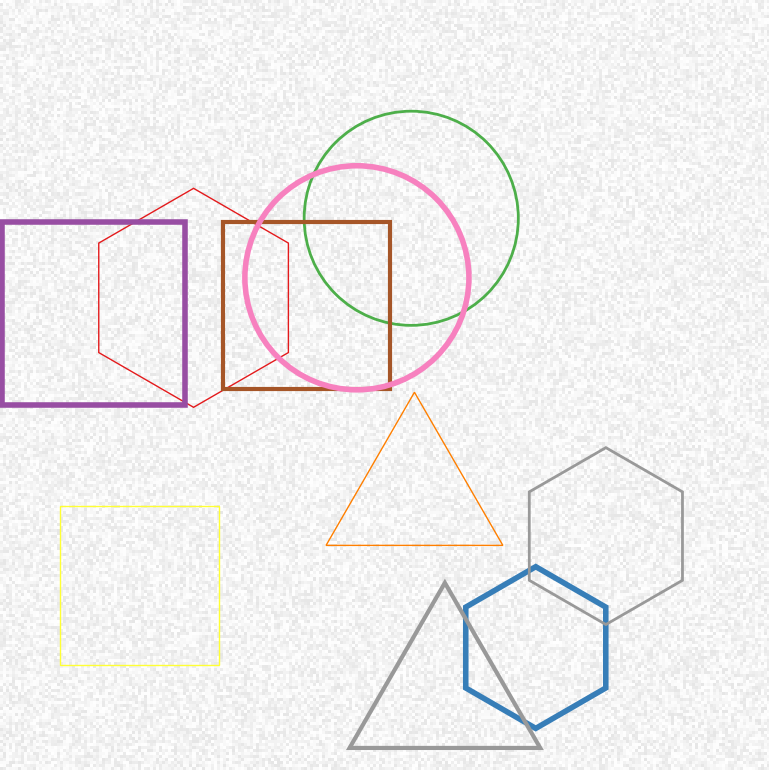[{"shape": "hexagon", "thickness": 0.5, "radius": 0.71, "center": [0.251, 0.613]}, {"shape": "hexagon", "thickness": 2, "radius": 0.52, "center": [0.696, 0.159]}, {"shape": "circle", "thickness": 1, "radius": 0.7, "center": [0.534, 0.717]}, {"shape": "square", "thickness": 2, "radius": 0.6, "center": [0.122, 0.593]}, {"shape": "triangle", "thickness": 0.5, "radius": 0.66, "center": [0.538, 0.358]}, {"shape": "square", "thickness": 0.5, "radius": 0.52, "center": [0.181, 0.24]}, {"shape": "square", "thickness": 1.5, "radius": 0.54, "center": [0.398, 0.603]}, {"shape": "circle", "thickness": 2, "radius": 0.73, "center": [0.464, 0.639]}, {"shape": "triangle", "thickness": 1.5, "radius": 0.71, "center": [0.578, 0.1]}, {"shape": "hexagon", "thickness": 1, "radius": 0.57, "center": [0.787, 0.304]}]